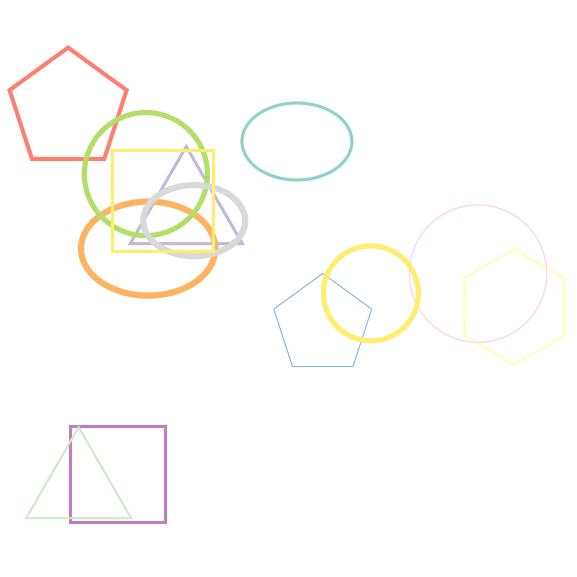[{"shape": "oval", "thickness": 1.5, "radius": 0.48, "center": [0.514, 0.754]}, {"shape": "hexagon", "thickness": 1, "radius": 0.5, "center": [0.89, 0.468]}, {"shape": "triangle", "thickness": 1.5, "radius": 0.56, "center": [0.323, 0.633]}, {"shape": "pentagon", "thickness": 2, "radius": 0.53, "center": [0.118, 0.81]}, {"shape": "pentagon", "thickness": 0.5, "radius": 0.45, "center": [0.559, 0.436]}, {"shape": "oval", "thickness": 3, "radius": 0.58, "center": [0.257, 0.569]}, {"shape": "circle", "thickness": 2.5, "radius": 0.53, "center": [0.253, 0.698]}, {"shape": "circle", "thickness": 0.5, "radius": 0.59, "center": [0.828, 0.525]}, {"shape": "oval", "thickness": 3, "radius": 0.44, "center": [0.336, 0.617]}, {"shape": "square", "thickness": 1.5, "radius": 0.41, "center": [0.204, 0.178]}, {"shape": "triangle", "thickness": 1, "radius": 0.53, "center": [0.136, 0.154]}, {"shape": "circle", "thickness": 2.5, "radius": 0.41, "center": [0.642, 0.491]}, {"shape": "square", "thickness": 1.5, "radius": 0.44, "center": [0.281, 0.652]}]